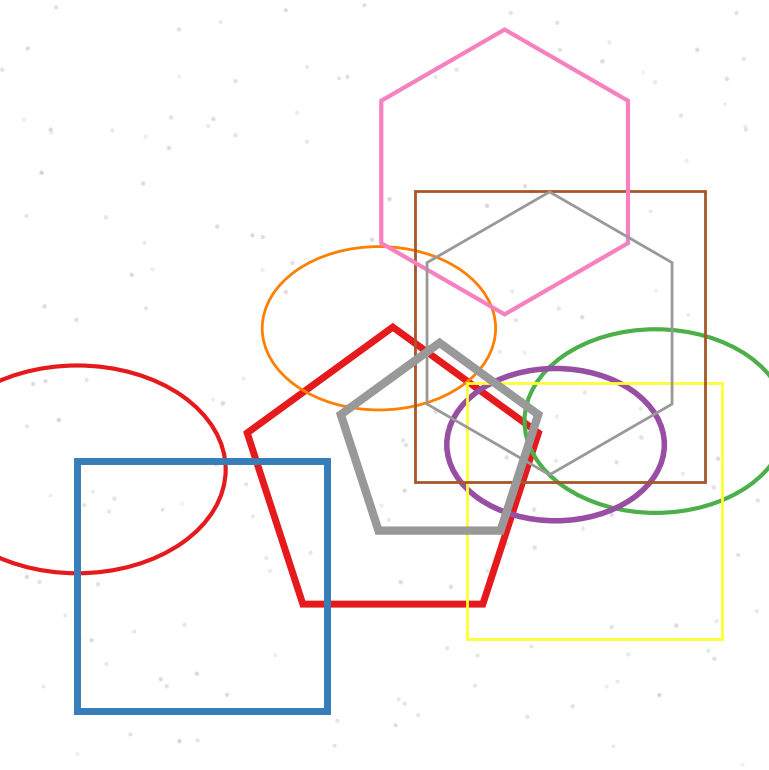[{"shape": "oval", "thickness": 1.5, "radius": 0.96, "center": [0.1, 0.39]}, {"shape": "pentagon", "thickness": 2.5, "radius": 0.99, "center": [0.51, 0.376]}, {"shape": "square", "thickness": 2.5, "radius": 0.81, "center": [0.262, 0.239]}, {"shape": "oval", "thickness": 1.5, "radius": 0.85, "center": [0.852, 0.453]}, {"shape": "oval", "thickness": 2, "radius": 0.71, "center": [0.722, 0.423]}, {"shape": "oval", "thickness": 1, "radius": 0.76, "center": [0.492, 0.574]}, {"shape": "square", "thickness": 1, "radius": 0.83, "center": [0.772, 0.337]}, {"shape": "square", "thickness": 1, "radius": 0.94, "center": [0.727, 0.563]}, {"shape": "hexagon", "thickness": 1.5, "radius": 0.92, "center": [0.655, 0.777]}, {"shape": "hexagon", "thickness": 1, "radius": 0.92, "center": [0.714, 0.567]}, {"shape": "pentagon", "thickness": 3, "radius": 0.67, "center": [0.571, 0.42]}]